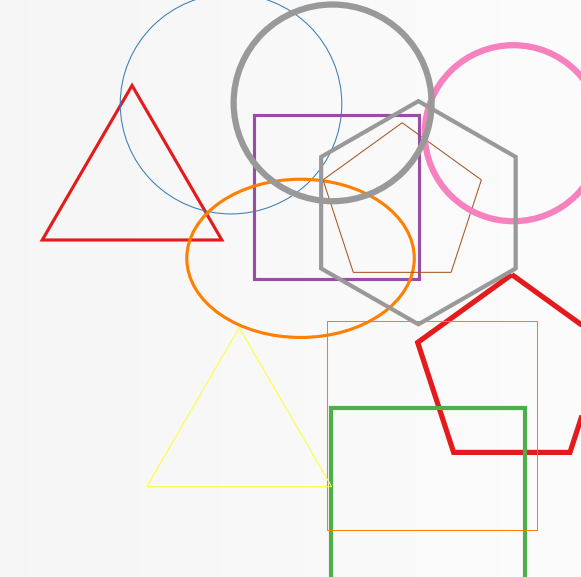[{"shape": "pentagon", "thickness": 2.5, "radius": 0.85, "center": [0.881, 0.354]}, {"shape": "triangle", "thickness": 1.5, "radius": 0.89, "center": [0.227, 0.673]}, {"shape": "circle", "thickness": 0.5, "radius": 0.95, "center": [0.397, 0.819]}, {"shape": "square", "thickness": 2, "radius": 0.83, "center": [0.736, 0.125]}, {"shape": "square", "thickness": 1.5, "radius": 0.71, "center": [0.579, 0.658]}, {"shape": "square", "thickness": 0.5, "radius": 0.9, "center": [0.743, 0.262]}, {"shape": "oval", "thickness": 1.5, "radius": 0.98, "center": [0.517, 0.552]}, {"shape": "triangle", "thickness": 0.5, "radius": 0.92, "center": [0.412, 0.248]}, {"shape": "pentagon", "thickness": 0.5, "radius": 0.72, "center": [0.692, 0.643]}, {"shape": "circle", "thickness": 3, "radius": 0.76, "center": [0.883, 0.768]}, {"shape": "hexagon", "thickness": 2, "radius": 0.97, "center": [0.72, 0.631]}, {"shape": "circle", "thickness": 3, "radius": 0.85, "center": [0.572, 0.821]}]